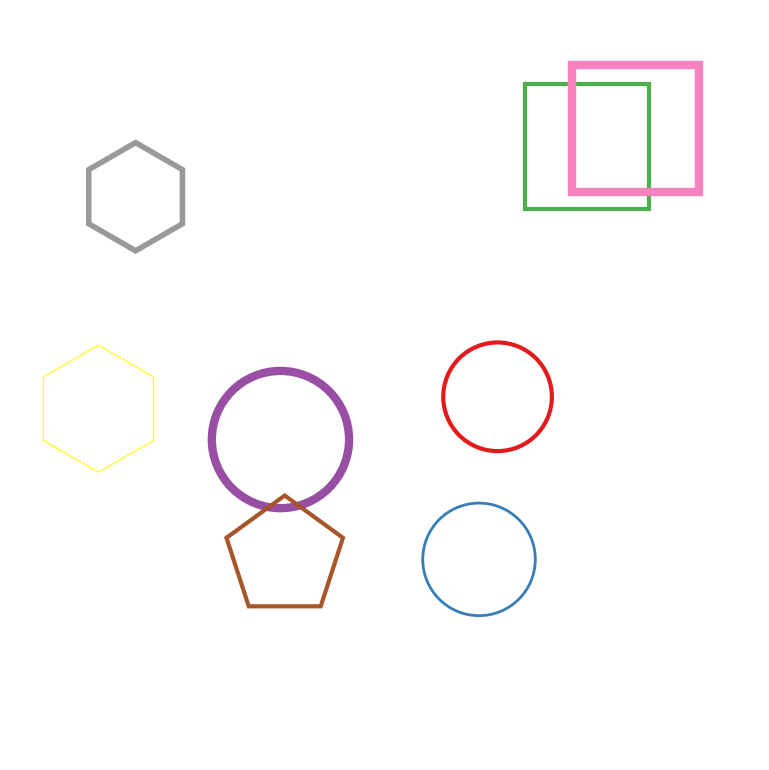[{"shape": "circle", "thickness": 1.5, "radius": 0.35, "center": [0.646, 0.485]}, {"shape": "circle", "thickness": 1, "radius": 0.37, "center": [0.622, 0.274]}, {"shape": "square", "thickness": 1.5, "radius": 0.4, "center": [0.762, 0.81]}, {"shape": "circle", "thickness": 3, "radius": 0.45, "center": [0.364, 0.429]}, {"shape": "hexagon", "thickness": 0.5, "radius": 0.41, "center": [0.128, 0.469]}, {"shape": "pentagon", "thickness": 1.5, "radius": 0.4, "center": [0.37, 0.277]}, {"shape": "square", "thickness": 3, "radius": 0.41, "center": [0.825, 0.833]}, {"shape": "hexagon", "thickness": 2, "radius": 0.35, "center": [0.176, 0.745]}]